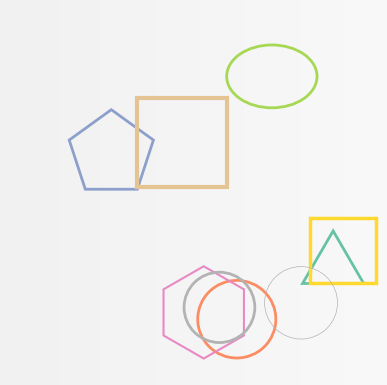[{"shape": "triangle", "thickness": 2, "radius": 0.46, "center": [0.86, 0.309]}, {"shape": "circle", "thickness": 2, "radius": 0.5, "center": [0.611, 0.171]}, {"shape": "pentagon", "thickness": 2, "radius": 0.57, "center": [0.287, 0.601]}, {"shape": "hexagon", "thickness": 1.5, "radius": 0.6, "center": [0.526, 0.189]}, {"shape": "oval", "thickness": 2, "radius": 0.58, "center": [0.702, 0.802]}, {"shape": "square", "thickness": 2.5, "radius": 0.43, "center": [0.886, 0.349]}, {"shape": "square", "thickness": 3, "radius": 0.58, "center": [0.469, 0.63]}, {"shape": "circle", "thickness": 0.5, "radius": 0.47, "center": [0.777, 0.213]}, {"shape": "circle", "thickness": 2, "radius": 0.46, "center": [0.566, 0.202]}]